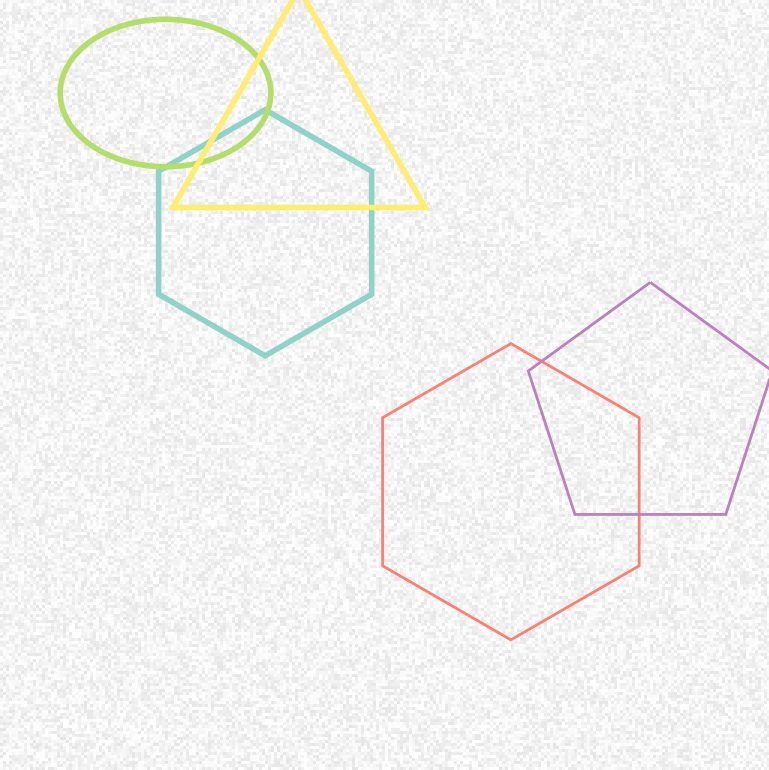[{"shape": "hexagon", "thickness": 2, "radius": 0.8, "center": [0.344, 0.698]}, {"shape": "hexagon", "thickness": 1, "radius": 0.96, "center": [0.663, 0.361]}, {"shape": "oval", "thickness": 2, "radius": 0.68, "center": [0.215, 0.879]}, {"shape": "pentagon", "thickness": 1, "radius": 0.83, "center": [0.845, 0.467]}, {"shape": "triangle", "thickness": 2, "radius": 0.95, "center": [0.388, 0.825]}]